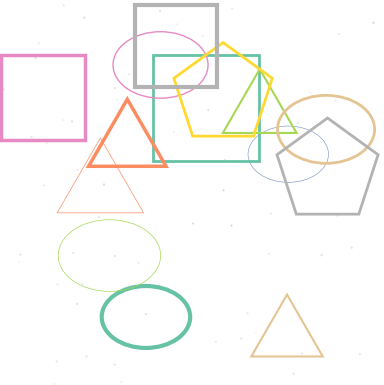[{"shape": "square", "thickness": 2, "radius": 0.69, "center": [0.535, 0.719]}, {"shape": "oval", "thickness": 3, "radius": 0.57, "center": [0.379, 0.177]}, {"shape": "triangle", "thickness": 2.5, "radius": 0.58, "center": [0.331, 0.626]}, {"shape": "triangle", "thickness": 0.5, "radius": 0.65, "center": [0.261, 0.512]}, {"shape": "oval", "thickness": 0.5, "radius": 0.52, "center": [0.749, 0.599]}, {"shape": "square", "thickness": 2.5, "radius": 0.55, "center": [0.112, 0.747]}, {"shape": "oval", "thickness": 1, "radius": 0.62, "center": [0.417, 0.831]}, {"shape": "oval", "thickness": 0.5, "radius": 0.66, "center": [0.284, 0.336]}, {"shape": "triangle", "thickness": 1.5, "radius": 0.55, "center": [0.675, 0.71]}, {"shape": "pentagon", "thickness": 2, "radius": 0.67, "center": [0.58, 0.755]}, {"shape": "oval", "thickness": 2, "radius": 0.63, "center": [0.847, 0.664]}, {"shape": "triangle", "thickness": 1.5, "radius": 0.54, "center": [0.746, 0.128]}, {"shape": "square", "thickness": 3, "radius": 0.53, "center": [0.457, 0.88]}, {"shape": "pentagon", "thickness": 2, "radius": 0.69, "center": [0.851, 0.555]}]